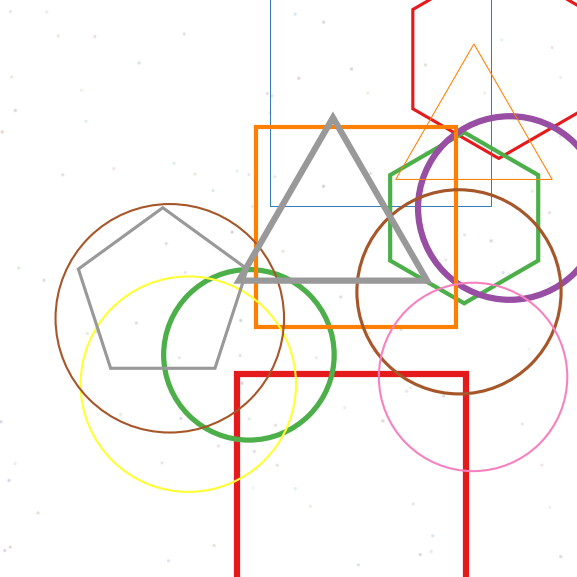[{"shape": "square", "thickness": 3, "radius": 0.99, "center": [0.609, 0.154]}, {"shape": "hexagon", "thickness": 1.5, "radius": 0.86, "center": [0.864, 0.897]}, {"shape": "square", "thickness": 0.5, "radius": 0.96, "center": [0.659, 0.834]}, {"shape": "circle", "thickness": 2.5, "radius": 0.74, "center": [0.431, 0.385]}, {"shape": "hexagon", "thickness": 2, "radius": 0.74, "center": [0.804, 0.622]}, {"shape": "circle", "thickness": 3, "radius": 0.79, "center": [0.883, 0.639]}, {"shape": "triangle", "thickness": 0.5, "radius": 0.78, "center": [0.821, 0.767]}, {"shape": "square", "thickness": 2, "radius": 0.87, "center": [0.617, 0.606]}, {"shape": "circle", "thickness": 1, "radius": 0.93, "center": [0.326, 0.334]}, {"shape": "circle", "thickness": 1.5, "radius": 0.88, "center": [0.795, 0.494]}, {"shape": "circle", "thickness": 1, "radius": 0.99, "center": [0.294, 0.448]}, {"shape": "circle", "thickness": 1, "radius": 0.82, "center": [0.819, 0.346]}, {"shape": "pentagon", "thickness": 1.5, "radius": 0.77, "center": [0.282, 0.486]}, {"shape": "triangle", "thickness": 3, "radius": 0.94, "center": [0.577, 0.607]}]